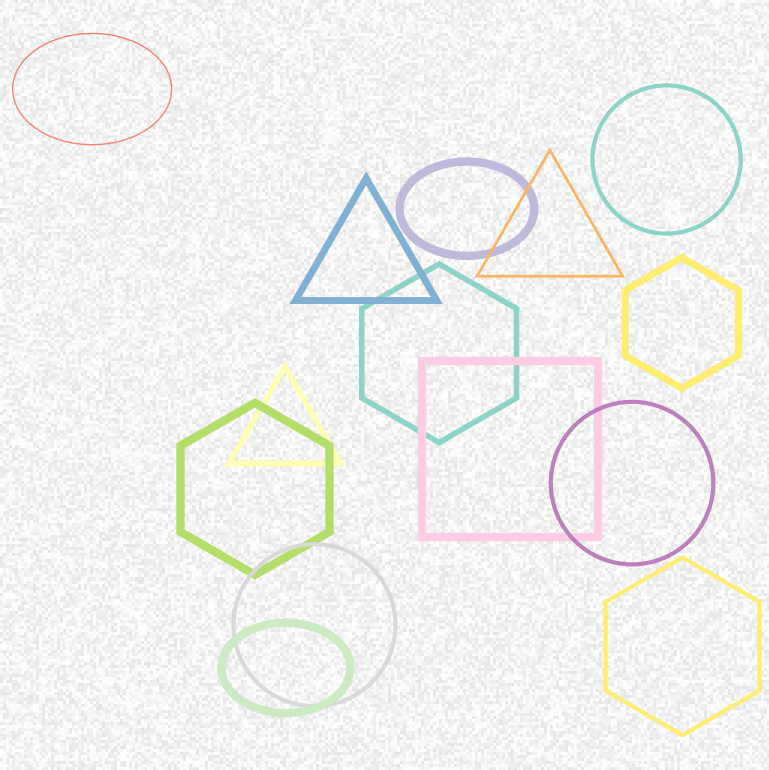[{"shape": "hexagon", "thickness": 2, "radius": 0.58, "center": [0.57, 0.541]}, {"shape": "circle", "thickness": 1.5, "radius": 0.48, "center": [0.866, 0.793]}, {"shape": "triangle", "thickness": 2, "radius": 0.42, "center": [0.37, 0.44]}, {"shape": "oval", "thickness": 3, "radius": 0.44, "center": [0.606, 0.729]}, {"shape": "oval", "thickness": 0.5, "radius": 0.52, "center": [0.12, 0.884]}, {"shape": "triangle", "thickness": 2.5, "radius": 0.53, "center": [0.475, 0.663]}, {"shape": "triangle", "thickness": 1, "radius": 0.55, "center": [0.714, 0.696]}, {"shape": "hexagon", "thickness": 3, "radius": 0.56, "center": [0.331, 0.365]}, {"shape": "square", "thickness": 3, "radius": 0.57, "center": [0.662, 0.417]}, {"shape": "circle", "thickness": 1.5, "radius": 0.53, "center": [0.408, 0.188]}, {"shape": "circle", "thickness": 1.5, "radius": 0.53, "center": [0.821, 0.373]}, {"shape": "oval", "thickness": 3, "radius": 0.42, "center": [0.371, 0.133]}, {"shape": "hexagon", "thickness": 2.5, "radius": 0.42, "center": [0.885, 0.581]}, {"shape": "hexagon", "thickness": 1.5, "radius": 0.58, "center": [0.886, 0.161]}]